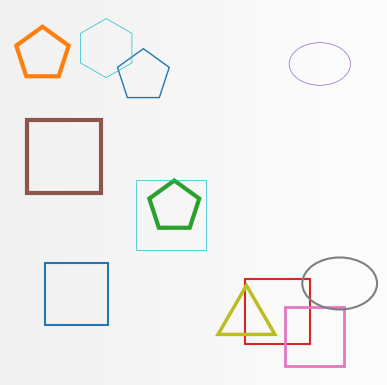[{"shape": "square", "thickness": 1.5, "radius": 0.41, "center": [0.197, 0.236]}, {"shape": "pentagon", "thickness": 1, "radius": 0.35, "center": [0.37, 0.803]}, {"shape": "pentagon", "thickness": 3, "radius": 0.36, "center": [0.11, 0.859]}, {"shape": "pentagon", "thickness": 3, "radius": 0.34, "center": [0.45, 0.463]}, {"shape": "square", "thickness": 1.5, "radius": 0.42, "center": [0.716, 0.19]}, {"shape": "oval", "thickness": 0.5, "radius": 0.4, "center": [0.825, 0.834]}, {"shape": "square", "thickness": 3, "radius": 0.48, "center": [0.166, 0.593]}, {"shape": "square", "thickness": 2, "radius": 0.38, "center": [0.813, 0.125]}, {"shape": "oval", "thickness": 1.5, "radius": 0.48, "center": [0.877, 0.264]}, {"shape": "triangle", "thickness": 2.5, "radius": 0.42, "center": [0.636, 0.174]}, {"shape": "hexagon", "thickness": 0.5, "radius": 0.38, "center": [0.274, 0.875]}, {"shape": "square", "thickness": 0.5, "radius": 0.45, "center": [0.441, 0.44]}]